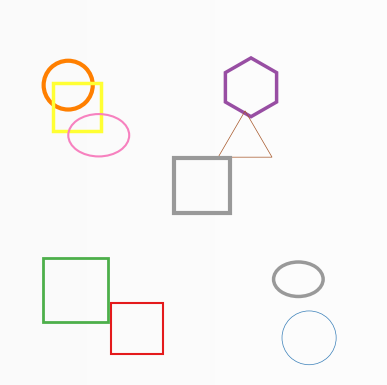[{"shape": "square", "thickness": 1.5, "radius": 0.33, "center": [0.354, 0.147]}, {"shape": "circle", "thickness": 0.5, "radius": 0.35, "center": [0.798, 0.123]}, {"shape": "square", "thickness": 2, "radius": 0.42, "center": [0.194, 0.247]}, {"shape": "hexagon", "thickness": 2.5, "radius": 0.38, "center": [0.648, 0.773]}, {"shape": "circle", "thickness": 3, "radius": 0.32, "center": [0.176, 0.779]}, {"shape": "square", "thickness": 2.5, "radius": 0.31, "center": [0.198, 0.723]}, {"shape": "triangle", "thickness": 0.5, "radius": 0.4, "center": [0.633, 0.632]}, {"shape": "oval", "thickness": 1.5, "radius": 0.39, "center": [0.255, 0.649]}, {"shape": "oval", "thickness": 2.5, "radius": 0.32, "center": [0.77, 0.275]}, {"shape": "square", "thickness": 3, "radius": 0.36, "center": [0.521, 0.519]}]